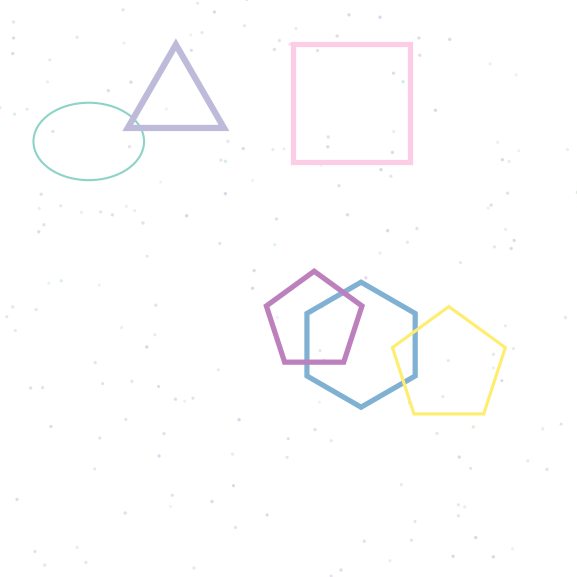[{"shape": "oval", "thickness": 1, "radius": 0.48, "center": [0.154, 0.754]}, {"shape": "triangle", "thickness": 3, "radius": 0.48, "center": [0.305, 0.826]}, {"shape": "hexagon", "thickness": 2.5, "radius": 0.54, "center": [0.625, 0.402]}, {"shape": "square", "thickness": 2.5, "radius": 0.51, "center": [0.608, 0.821]}, {"shape": "pentagon", "thickness": 2.5, "radius": 0.44, "center": [0.544, 0.442]}, {"shape": "pentagon", "thickness": 1.5, "radius": 0.51, "center": [0.777, 0.366]}]